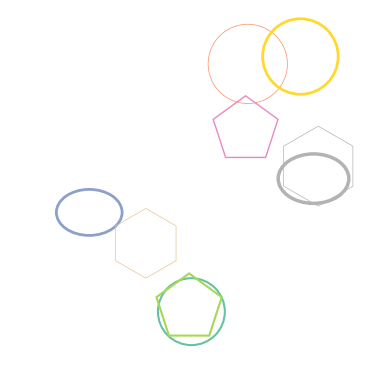[{"shape": "circle", "thickness": 1.5, "radius": 0.43, "center": [0.497, 0.19]}, {"shape": "circle", "thickness": 0.5, "radius": 0.51, "center": [0.644, 0.834]}, {"shape": "oval", "thickness": 2, "radius": 0.43, "center": [0.232, 0.448]}, {"shape": "pentagon", "thickness": 1, "radius": 0.44, "center": [0.638, 0.663]}, {"shape": "pentagon", "thickness": 1.5, "radius": 0.45, "center": [0.491, 0.201]}, {"shape": "circle", "thickness": 2, "radius": 0.49, "center": [0.78, 0.853]}, {"shape": "hexagon", "thickness": 0.5, "radius": 0.45, "center": [0.379, 0.368]}, {"shape": "hexagon", "thickness": 0.5, "radius": 0.52, "center": [0.827, 0.568]}, {"shape": "oval", "thickness": 2.5, "radius": 0.46, "center": [0.814, 0.536]}]